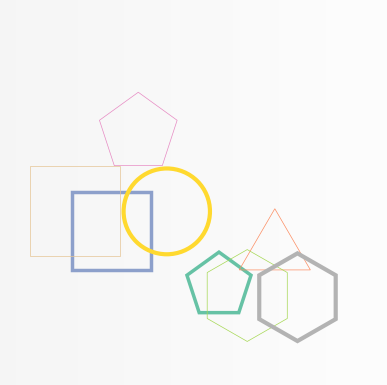[{"shape": "pentagon", "thickness": 2.5, "radius": 0.43, "center": [0.565, 0.258]}, {"shape": "triangle", "thickness": 0.5, "radius": 0.53, "center": [0.709, 0.352]}, {"shape": "square", "thickness": 2.5, "radius": 0.51, "center": [0.288, 0.4]}, {"shape": "pentagon", "thickness": 0.5, "radius": 0.53, "center": [0.357, 0.655]}, {"shape": "hexagon", "thickness": 0.5, "radius": 0.6, "center": [0.638, 0.232]}, {"shape": "circle", "thickness": 3, "radius": 0.56, "center": [0.43, 0.451]}, {"shape": "square", "thickness": 0.5, "radius": 0.59, "center": [0.193, 0.452]}, {"shape": "hexagon", "thickness": 3, "radius": 0.57, "center": [0.768, 0.228]}]